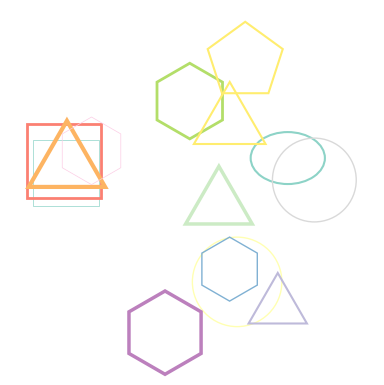[{"shape": "square", "thickness": 0.5, "radius": 0.43, "center": [0.172, 0.551]}, {"shape": "oval", "thickness": 1.5, "radius": 0.48, "center": [0.747, 0.589]}, {"shape": "circle", "thickness": 1, "radius": 0.58, "center": [0.616, 0.268]}, {"shape": "triangle", "thickness": 1.5, "radius": 0.44, "center": [0.721, 0.204]}, {"shape": "square", "thickness": 2, "radius": 0.48, "center": [0.166, 0.583]}, {"shape": "hexagon", "thickness": 1, "radius": 0.42, "center": [0.596, 0.301]}, {"shape": "triangle", "thickness": 3, "radius": 0.57, "center": [0.174, 0.572]}, {"shape": "hexagon", "thickness": 2, "radius": 0.49, "center": [0.493, 0.738]}, {"shape": "hexagon", "thickness": 0.5, "radius": 0.44, "center": [0.238, 0.608]}, {"shape": "circle", "thickness": 1, "radius": 0.54, "center": [0.816, 0.532]}, {"shape": "hexagon", "thickness": 2.5, "radius": 0.54, "center": [0.429, 0.136]}, {"shape": "triangle", "thickness": 2.5, "radius": 0.5, "center": [0.569, 0.468]}, {"shape": "triangle", "thickness": 1.5, "radius": 0.54, "center": [0.597, 0.68]}, {"shape": "pentagon", "thickness": 1.5, "radius": 0.51, "center": [0.637, 0.841]}]